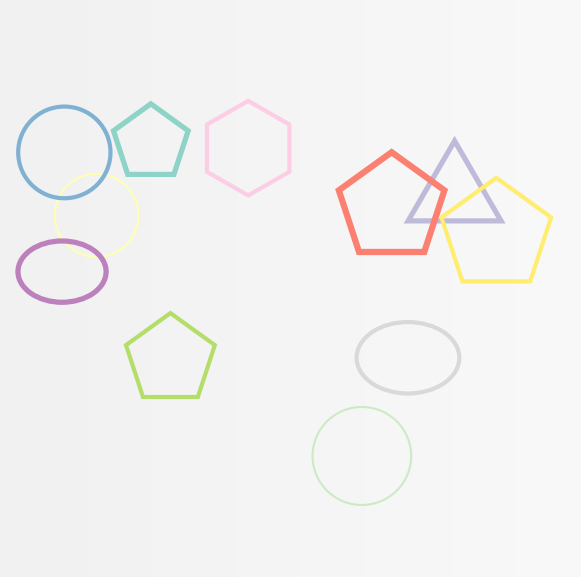[{"shape": "pentagon", "thickness": 2.5, "radius": 0.34, "center": [0.259, 0.752]}, {"shape": "circle", "thickness": 1, "radius": 0.36, "center": [0.166, 0.626]}, {"shape": "triangle", "thickness": 2.5, "radius": 0.46, "center": [0.782, 0.663]}, {"shape": "pentagon", "thickness": 3, "radius": 0.48, "center": [0.674, 0.64]}, {"shape": "circle", "thickness": 2, "radius": 0.4, "center": [0.111, 0.735]}, {"shape": "pentagon", "thickness": 2, "radius": 0.4, "center": [0.293, 0.377]}, {"shape": "hexagon", "thickness": 2, "radius": 0.41, "center": [0.427, 0.743]}, {"shape": "oval", "thickness": 2, "radius": 0.44, "center": [0.702, 0.38]}, {"shape": "oval", "thickness": 2.5, "radius": 0.38, "center": [0.107, 0.529]}, {"shape": "circle", "thickness": 1, "radius": 0.42, "center": [0.623, 0.21]}, {"shape": "pentagon", "thickness": 2, "radius": 0.5, "center": [0.854, 0.592]}]